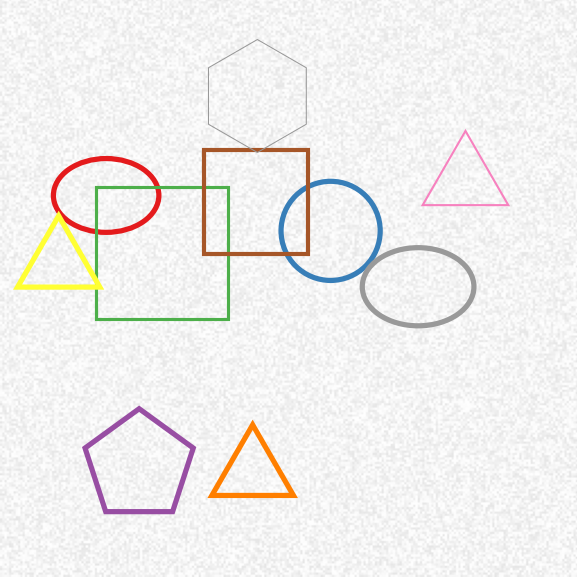[{"shape": "oval", "thickness": 2.5, "radius": 0.46, "center": [0.184, 0.661]}, {"shape": "circle", "thickness": 2.5, "radius": 0.43, "center": [0.573, 0.599]}, {"shape": "square", "thickness": 1.5, "radius": 0.57, "center": [0.281, 0.561]}, {"shape": "pentagon", "thickness": 2.5, "radius": 0.49, "center": [0.241, 0.193]}, {"shape": "triangle", "thickness": 2.5, "radius": 0.41, "center": [0.438, 0.182]}, {"shape": "triangle", "thickness": 2.5, "radius": 0.41, "center": [0.102, 0.543]}, {"shape": "square", "thickness": 2, "radius": 0.45, "center": [0.443, 0.649]}, {"shape": "triangle", "thickness": 1, "radius": 0.43, "center": [0.806, 0.687]}, {"shape": "hexagon", "thickness": 0.5, "radius": 0.49, "center": [0.446, 0.833]}, {"shape": "oval", "thickness": 2.5, "radius": 0.48, "center": [0.724, 0.503]}]